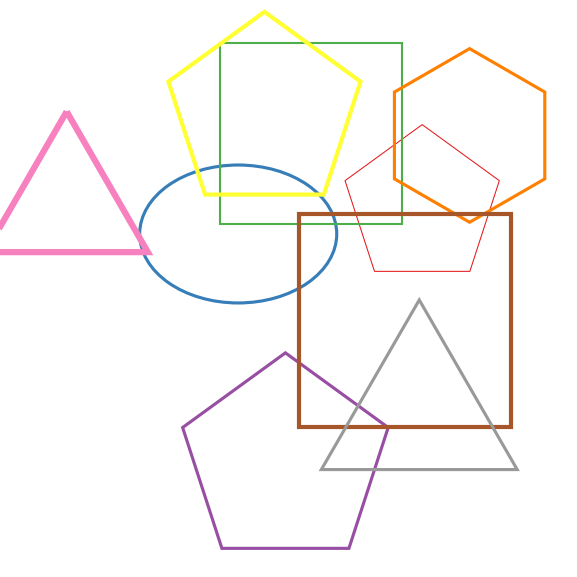[{"shape": "pentagon", "thickness": 0.5, "radius": 0.7, "center": [0.731, 0.643]}, {"shape": "oval", "thickness": 1.5, "radius": 0.85, "center": [0.412, 0.594]}, {"shape": "square", "thickness": 1, "radius": 0.78, "center": [0.538, 0.768]}, {"shape": "pentagon", "thickness": 1.5, "radius": 0.94, "center": [0.494, 0.201]}, {"shape": "hexagon", "thickness": 1.5, "radius": 0.75, "center": [0.813, 0.765]}, {"shape": "pentagon", "thickness": 2, "radius": 0.87, "center": [0.458, 0.804]}, {"shape": "square", "thickness": 2, "radius": 0.92, "center": [0.701, 0.444]}, {"shape": "triangle", "thickness": 3, "radius": 0.81, "center": [0.115, 0.644]}, {"shape": "triangle", "thickness": 1.5, "radius": 0.98, "center": [0.726, 0.284]}]